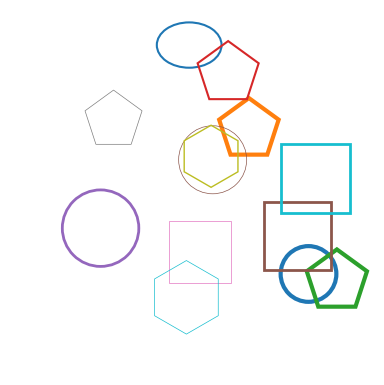[{"shape": "oval", "thickness": 1.5, "radius": 0.42, "center": [0.491, 0.883]}, {"shape": "circle", "thickness": 3, "radius": 0.36, "center": [0.801, 0.288]}, {"shape": "pentagon", "thickness": 3, "radius": 0.41, "center": [0.647, 0.664]}, {"shape": "pentagon", "thickness": 3, "radius": 0.41, "center": [0.875, 0.27]}, {"shape": "pentagon", "thickness": 1.5, "radius": 0.42, "center": [0.593, 0.81]}, {"shape": "circle", "thickness": 2, "radius": 0.5, "center": [0.261, 0.407]}, {"shape": "circle", "thickness": 0.5, "radius": 0.44, "center": [0.552, 0.585]}, {"shape": "square", "thickness": 2, "radius": 0.44, "center": [0.773, 0.387]}, {"shape": "square", "thickness": 0.5, "radius": 0.4, "center": [0.52, 0.346]}, {"shape": "pentagon", "thickness": 0.5, "radius": 0.39, "center": [0.295, 0.688]}, {"shape": "hexagon", "thickness": 1, "radius": 0.4, "center": [0.548, 0.594]}, {"shape": "hexagon", "thickness": 0.5, "radius": 0.48, "center": [0.484, 0.228]}, {"shape": "square", "thickness": 2, "radius": 0.45, "center": [0.82, 0.536]}]